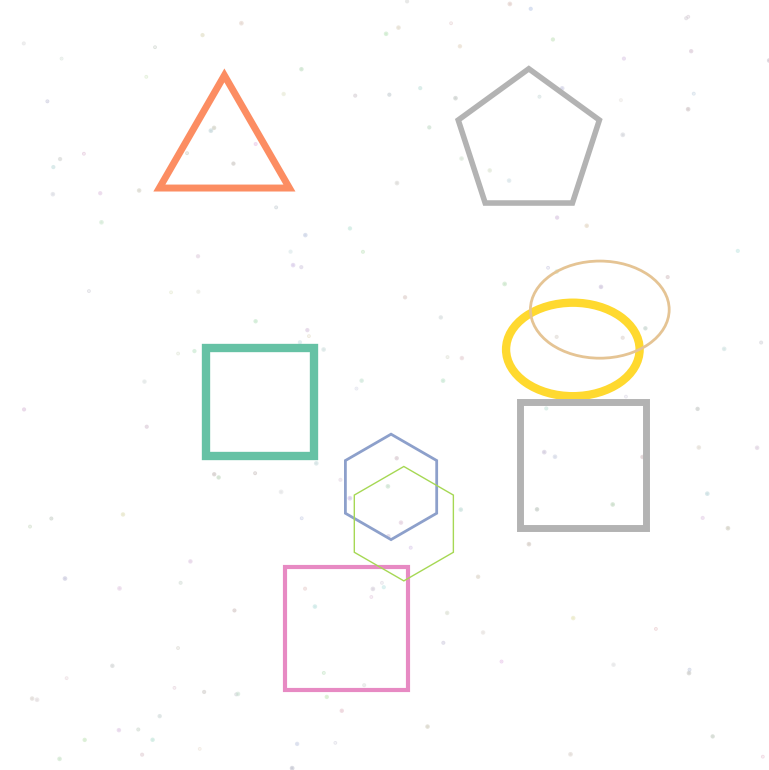[{"shape": "square", "thickness": 3, "radius": 0.35, "center": [0.338, 0.478]}, {"shape": "triangle", "thickness": 2.5, "radius": 0.49, "center": [0.291, 0.805]}, {"shape": "hexagon", "thickness": 1, "radius": 0.34, "center": [0.508, 0.368]}, {"shape": "square", "thickness": 1.5, "radius": 0.4, "center": [0.45, 0.184]}, {"shape": "hexagon", "thickness": 0.5, "radius": 0.37, "center": [0.524, 0.32]}, {"shape": "oval", "thickness": 3, "radius": 0.43, "center": [0.744, 0.546]}, {"shape": "oval", "thickness": 1, "radius": 0.45, "center": [0.779, 0.598]}, {"shape": "pentagon", "thickness": 2, "radius": 0.48, "center": [0.687, 0.814]}, {"shape": "square", "thickness": 2.5, "radius": 0.41, "center": [0.757, 0.396]}]